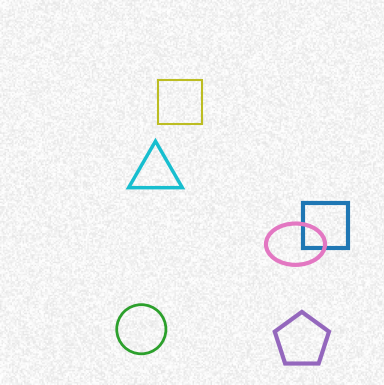[{"shape": "square", "thickness": 3, "radius": 0.3, "center": [0.846, 0.414]}, {"shape": "circle", "thickness": 2, "radius": 0.32, "center": [0.367, 0.145]}, {"shape": "pentagon", "thickness": 3, "radius": 0.37, "center": [0.784, 0.116]}, {"shape": "oval", "thickness": 3, "radius": 0.38, "center": [0.768, 0.366]}, {"shape": "square", "thickness": 1.5, "radius": 0.29, "center": [0.468, 0.736]}, {"shape": "triangle", "thickness": 2.5, "radius": 0.4, "center": [0.404, 0.553]}]